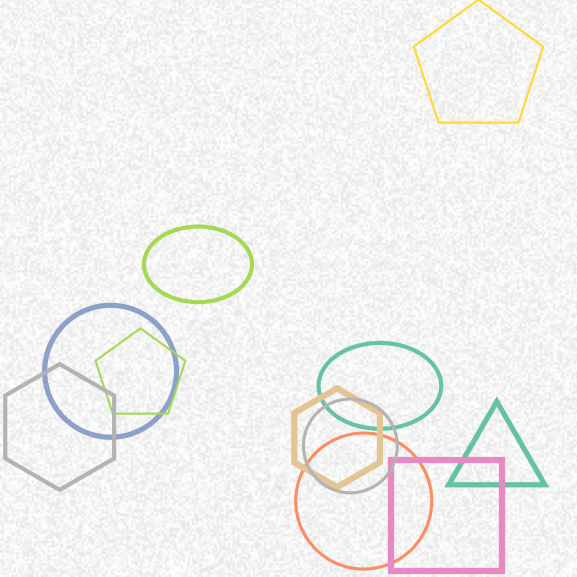[{"shape": "triangle", "thickness": 2.5, "radius": 0.48, "center": [0.86, 0.208]}, {"shape": "oval", "thickness": 2, "radius": 0.53, "center": [0.658, 0.331]}, {"shape": "circle", "thickness": 1.5, "radius": 0.59, "center": [0.63, 0.132]}, {"shape": "circle", "thickness": 2.5, "radius": 0.57, "center": [0.191, 0.356]}, {"shape": "square", "thickness": 3, "radius": 0.48, "center": [0.773, 0.107]}, {"shape": "pentagon", "thickness": 1, "radius": 0.41, "center": [0.243, 0.349]}, {"shape": "oval", "thickness": 2, "radius": 0.47, "center": [0.343, 0.541]}, {"shape": "pentagon", "thickness": 1, "radius": 0.59, "center": [0.829, 0.882]}, {"shape": "hexagon", "thickness": 3, "radius": 0.43, "center": [0.584, 0.241]}, {"shape": "circle", "thickness": 1.5, "radius": 0.41, "center": [0.607, 0.227]}, {"shape": "hexagon", "thickness": 2, "radius": 0.54, "center": [0.103, 0.26]}]